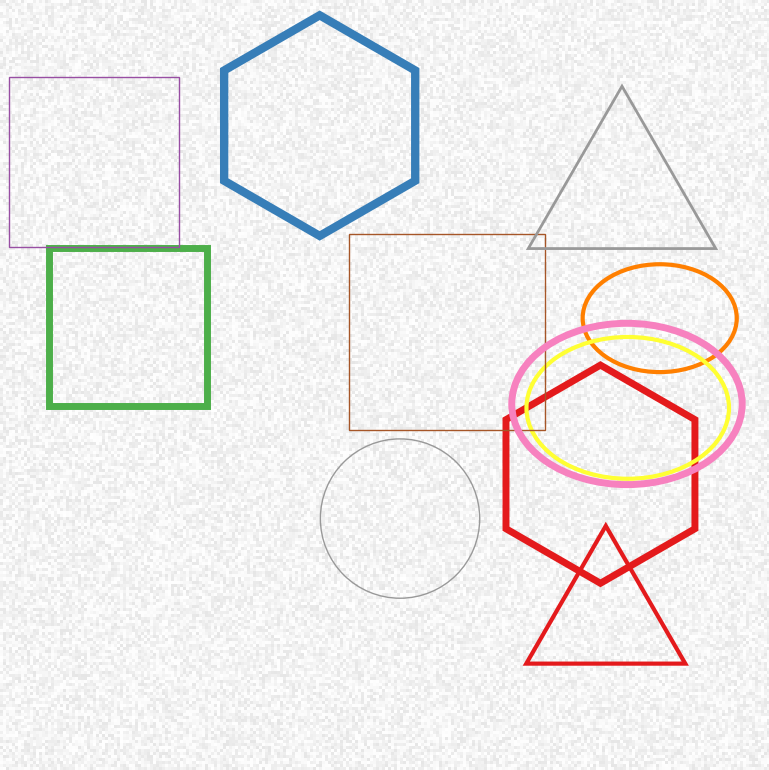[{"shape": "triangle", "thickness": 1.5, "radius": 0.6, "center": [0.787, 0.198]}, {"shape": "hexagon", "thickness": 2.5, "radius": 0.71, "center": [0.78, 0.384]}, {"shape": "hexagon", "thickness": 3, "radius": 0.72, "center": [0.415, 0.837]}, {"shape": "square", "thickness": 2.5, "radius": 0.51, "center": [0.167, 0.575]}, {"shape": "square", "thickness": 0.5, "radius": 0.55, "center": [0.122, 0.79]}, {"shape": "oval", "thickness": 1.5, "radius": 0.5, "center": [0.857, 0.587]}, {"shape": "oval", "thickness": 1.5, "radius": 0.66, "center": [0.815, 0.47]}, {"shape": "square", "thickness": 0.5, "radius": 0.64, "center": [0.581, 0.569]}, {"shape": "oval", "thickness": 2.5, "radius": 0.75, "center": [0.814, 0.475]}, {"shape": "circle", "thickness": 0.5, "radius": 0.52, "center": [0.52, 0.327]}, {"shape": "triangle", "thickness": 1, "radius": 0.7, "center": [0.808, 0.747]}]